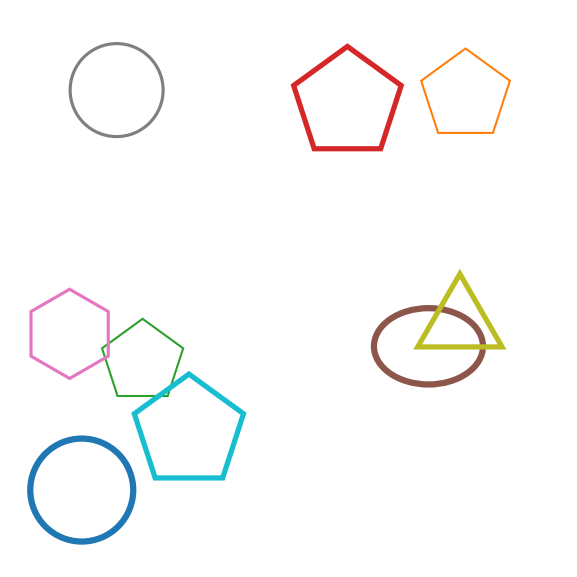[{"shape": "circle", "thickness": 3, "radius": 0.45, "center": [0.142, 0.151]}, {"shape": "pentagon", "thickness": 1, "radius": 0.4, "center": [0.806, 0.834]}, {"shape": "pentagon", "thickness": 1, "radius": 0.37, "center": [0.247, 0.373]}, {"shape": "pentagon", "thickness": 2.5, "radius": 0.49, "center": [0.602, 0.821]}, {"shape": "oval", "thickness": 3, "radius": 0.47, "center": [0.742, 0.399]}, {"shape": "hexagon", "thickness": 1.5, "radius": 0.39, "center": [0.121, 0.421]}, {"shape": "circle", "thickness": 1.5, "radius": 0.4, "center": [0.202, 0.843]}, {"shape": "triangle", "thickness": 2.5, "radius": 0.42, "center": [0.796, 0.441]}, {"shape": "pentagon", "thickness": 2.5, "radius": 0.5, "center": [0.327, 0.252]}]